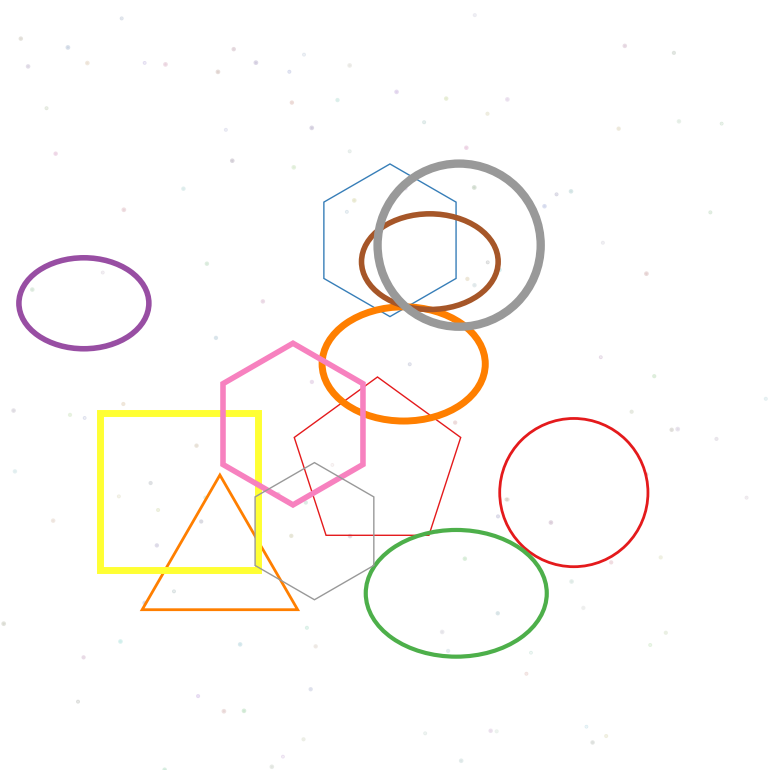[{"shape": "circle", "thickness": 1, "radius": 0.48, "center": [0.745, 0.36]}, {"shape": "pentagon", "thickness": 0.5, "radius": 0.57, "center": [0.49, 0.397]}, {"shape": "hexagon", "thickness": 0.5, "radius": 0.5, "center": [0.506, 0.688]}, {"shape": "oval", "thickness": 1.5, "radius": 0.59, "center": [0.593, 0.229]}, {"shape": "oval", "thickness": 2, "radius": 0.42, "center": [0.109, 0.606]}, {"shape": "triangle", "thickness": 1, "radius": 0.58, "center": [0.286, 0.266]}, {"shape": "oval", "thickness": 2.5, "radius": 0.53, "center": [0.524, 0.527]}, {"shape": "square", "thickness": 2.5, "radius": 0.51, "center": [0.232, 0.362]}, {"shape": "oval", "thickness": 2, "radius": 0.44, "center": [0.558, 0.66]}, {"shape": "hexagon", "thickness": 2, "radius": 0.52, "center": [0.38, 0.449]}, {"shape": "circle", "thickness": 3, "radius": 0.53, "center": [0.596, 0.682]}, {"shape": "hexagon", "thickness": 0.5, "radius": 0.45, "center": [0.408, 0.31]}]